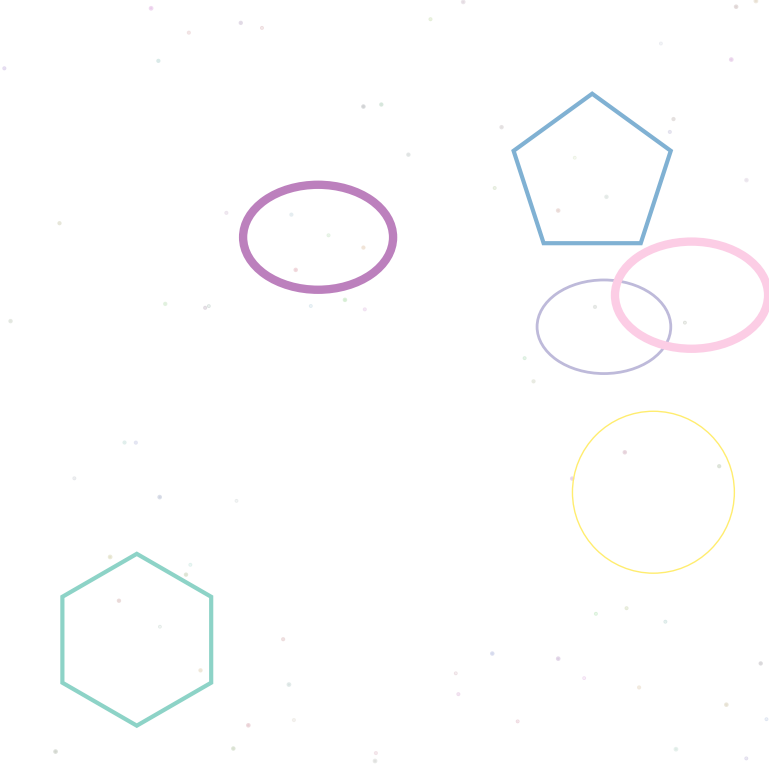[{"shape": "hexagon", "thickness": 1.5, "radius": 0.56, "center": [0.178, 0.169]}, {"shape": "oval", "thickness": 1, "radius": 0.43, "center": [0.784, 0.576]}, {"shape": "pentagon", "thickness": 1.5, "radius": 0.54, "center": [0.769, 0.771]}, {"shape": "oval", "thickness": 3, "radius": 0.5, "center": [0.898, 0.617]}, {"shape": "oval", "thickness": 3, "radius": 0.49, "center": [0.413, 0.692]}, {"shape": "circle", "thickness": 0.5, "radius": 0.53, "center": [0.849, 0.361]}]